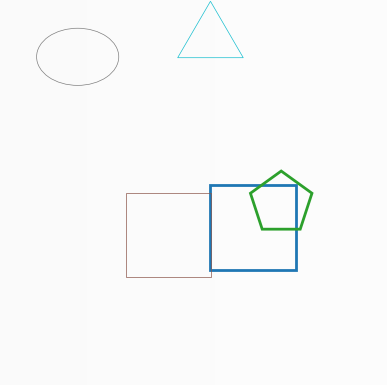[{"shape": "square", "thickness": 2, "radius": 0.56, "center": [0.654, 0.409]}, {"shape": "pentagon", "thickness": 2, "radius": 0.42, "center": [0.726, 0.472]}, {"shape": "square", "thickness": 0.5, "radius": 0.55, "center": [0.435, 0.39]}, {"shape": "oval", "thickness": 0.5, "radius": 0.53, "center": [0.2, 0.852]}, {"shape": "triangle", "thickness": 0.5, "radius": 0.49, "center": [0.543, 0.899]}]